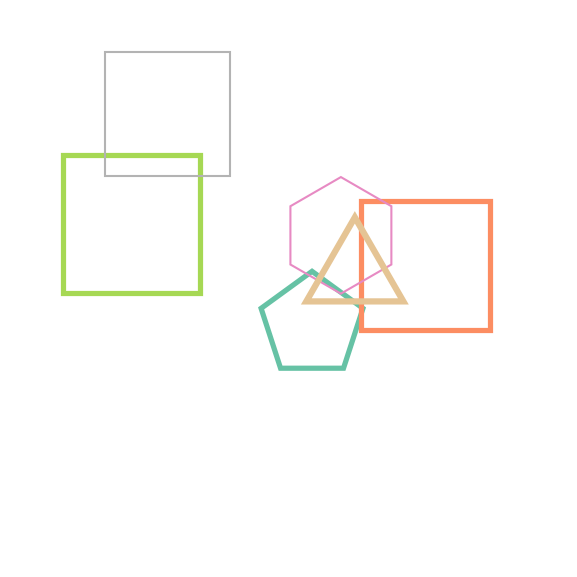[{"shape": "pentagon", "thickness": 2.5, "radius": 0.46, "center": [0.54, 0.437]}, {"shape": "square", "thickness": 2.5, "radius": 0.56, "center": [0.737, 0.539]}, {"shape": "hexagon", "thickness": 1, "radius": 0.5, "center": [0.59, 0.592]}, {"shape": "square", "thickness": 2.5, "radius": 0.59, "center": [0.228, 0.611]}, {"shape": "triangle", "thickness": 3, "radius": 0.49, "center": [0.614, 0.526]}, {"shape": "square", "thickness": 1, "radius": 0.54, "center": [0.29, 0.802]}]